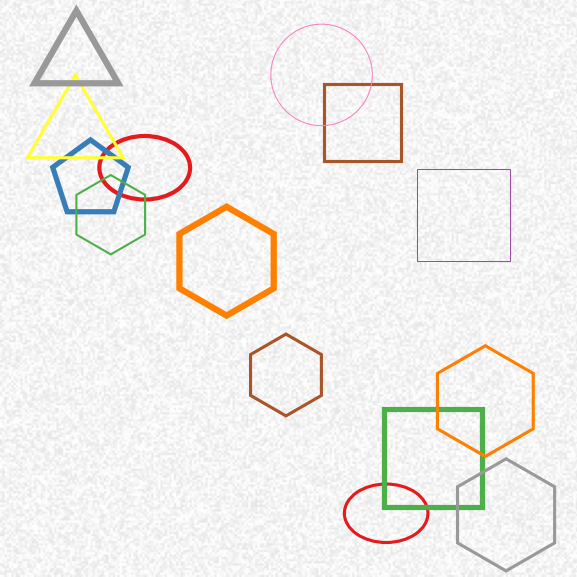[{"shape": "oval", "thickness": 1.5, "radius": 0.36, "center": [0.669, 0.11]}, {"shape": "oval", "thickness": 2, "radius": 0.39, "center": [0.251, 0.709]}, {"shape": "pentagon", "thickness": 2.5, "radius": 0.34, "center": [0.157, 0.688]}, {"shape": "hexagon", "thickness": 1, "radius": 0.34, "center": [0.192, 0.627]}, {"shape": "square", "thickness": 2.5, "radius": 0.43, "center": [0.749, 0.206]}, {"shape": "square", "thickness": 0.5, "radius": 0.4, "center": [0.802, 0.627]}, {"shape": "hexagon", "thickness": 1.5, "radius": 0.48, "center": [0.84, 0.305]}, {"shape": "hexagon", "thickness": 3, "radius": 0.47, "center": [0.392, 0.547]}, {"shape": "triangle", "thickness": 1.5, "radius": 0.48, "center": [0.13, 0.774]}, {"shape": "square", "thickness": 1.5, "radius": 0.33, "center": [0.627, 0.787]}, {"shape": "hexagon", "thickness": 1.5, "radius": 0.35, "center": [0.495, 0.35]}, {"shape": "circle", "thickness": 0.5, "radius": 0.44, "center": [0.557, 0.869]}, {"shape": "triangle", "thickness": 3, "radius": 0.42, "center": [0.132, 0.897]}, {"shape": "hexagon", "thickness": 1.5, "radius": 0.49, "center": [0.876, 0.108]}]